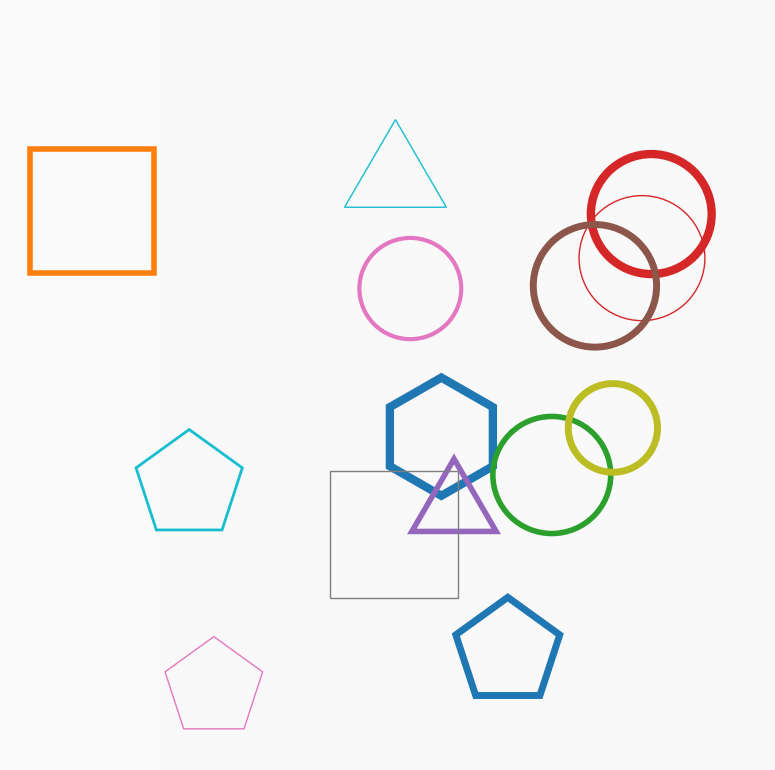[{"shape": "hexagon", "thickness": 3, "radius": 0.38, "center": [0.57, 0.433]}, {"shape": "pentagon", "thickness": 2.5, "radius": 0.35, "center": [0.655, 0.154]}, {"shape": "square", "thickness": 2, "radius": 0.4, "center": [0.119, 0.726]}, {"shape": "circle", "thickness": 2, "radius": 0.38, "center": [0.712, 0.383]}, {"shape": "circle", "thickness": 3, "radius": 0.39, "center": [0.84, 0.722]}, {"shape": "circle", "thickness": 0.5, "radius": 0.41, "center": [0.828, 0.665]}, {"shape": "triangle", "thickness": 2, "radius": 0.31, "center": [0.586, 0.341]}, {"shape": "circle", "thickness": 2.5, "radius": 0.4, "center": [0.768, 0.629]}, {"shape": "circle", "thickness": 1.5, "radius": 0.33, "center": [0.529, 0.625]}, {"shape": "pentagon", "thickness": 0.5, "radius": 0.33, "center": [0.276, 0.107]}, {"shape": "square", "thickness": 0.5, "radius": 0.41, "center": [0.509, 0.306]}, {"shape": "circle", "thickness": 2.5, "radius": 0.29, "center": [0.791, 0.444]}, {"shape": "pentagon", "thickness": 1, "radius": 0.36, "center": [0.244, 0.37]}, {"shape": "triangle", "thickness": 0.5, "radius": 0.38, "center": [0.51, 0.769]}]